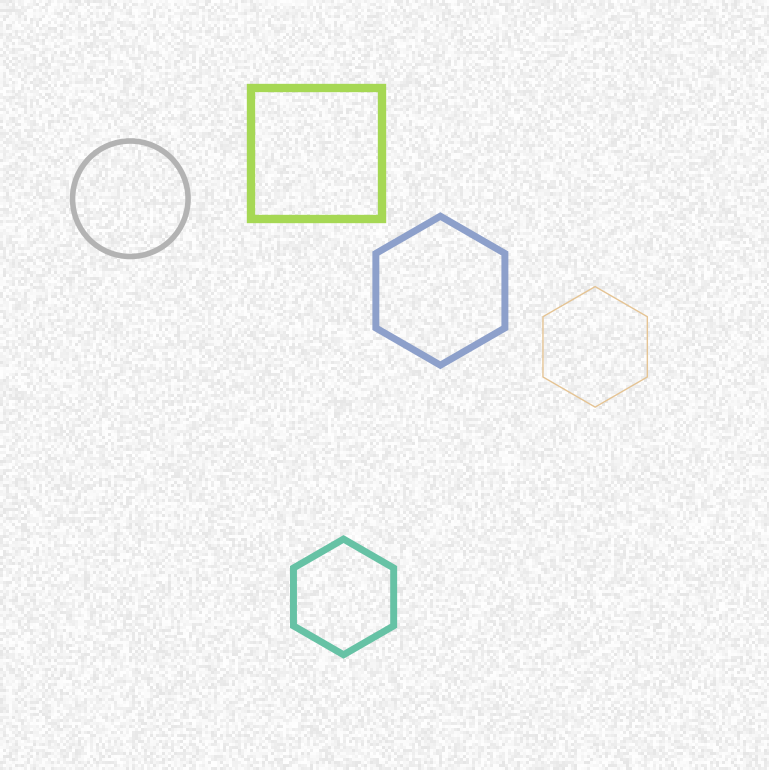[{"shape": "hexagon", "thickness": 2.5, "radius": 0.38, "center": [0.446, 0.225]}, {"shape": "hexagon", "thickness": 2.5, "radius": 0.48, "center": [0.572, 0.622]}, {"shape": "square", "thickness": 3, "radius": 0.43, "center": [0.411, 0.8]}, {"shape": "hexagon", "thickness": 0.5, "radius": 0.39, "center": [0.773, 0.55]}, {"shape": "circle", "thickness": 2, "radius": 0.38, "center": [0.169, 0.742]}]